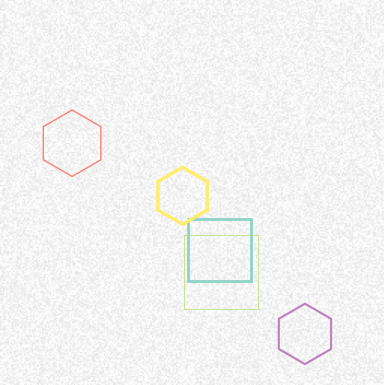[{"shape": "square", "thickness": 2, "radius": 0.41, "center": [0.57, 0.351]}, {"shape": "hexagon", "thickness": 1, "radius": 0.43, "center": [0.187, 0.628]}, {"shape": "square", "thickness": 0.5, "radius": 0.48, "center": [0.573, 0.293]}, {"shape": "hexagon", "thickness": 1.5, "radius": 0.39, "center": [0.792, 0.133]}, {"shape": "hexagon", "thickness": 2.5, "radius": 0.37, "center": [0.474, 0.492]}]